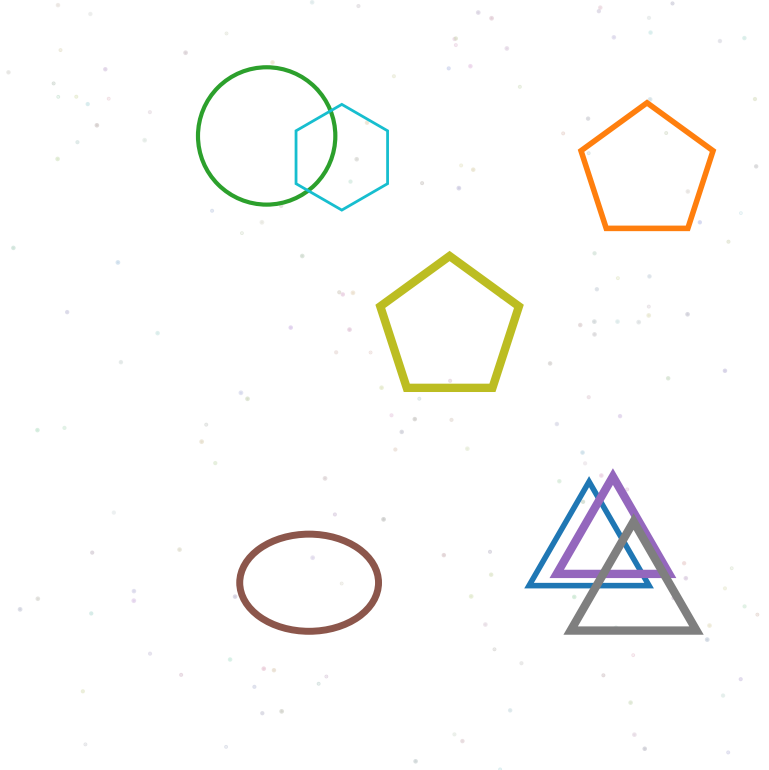[{"shape": "triangle", "thickness": 2, "radius": 0.45, "center": [0.765, 0.284]}, {"shape": "pentagon", "thickness": 2, "radius": 0.45, "center": [0.84, 0.776]}, {"shape": "circle", "thickness": 1.5, "radius": 0.45, "center": [0.346, 0.823]}, {"shape": "triangle", "thickness": 3, "radius": 0.42, "center": [0.796, 0.297]}, {"shape": "oval", "thickness": 2.5, "radius": 0.45, "center": [0.401, 0.243]}, {"shape": "triangle", "thickness": 3, "radius": 0.47, "center": [0.823, 0.228]}, {"shape": "pentagon", "thickness": 3, "radius": 0.47, "center": [0.584, 0.573]}, {"shape": "hexagon", "thickness": 1, "radius": 0.34, "center": [0.444, 0.796]}]